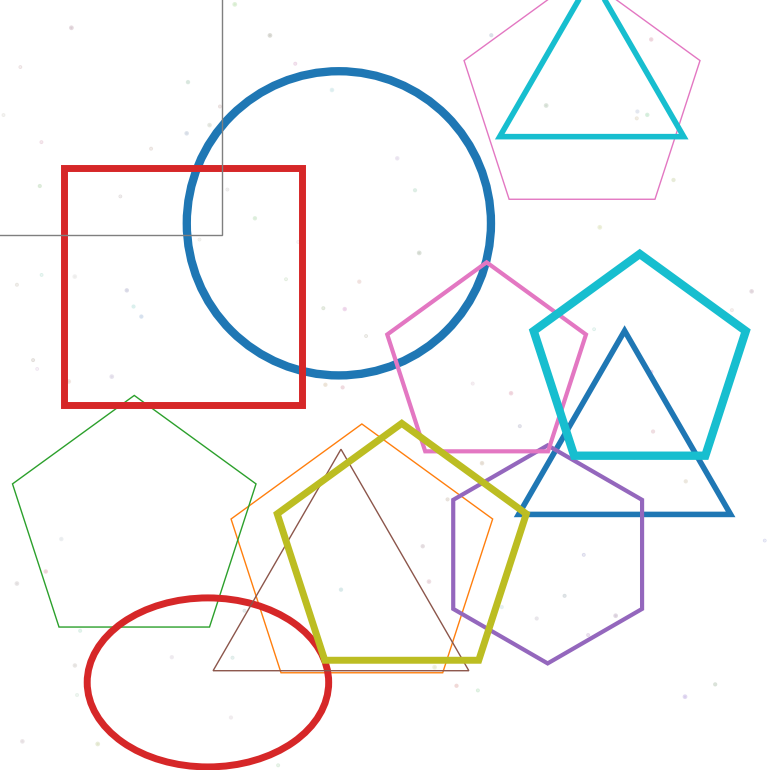[{"shape": "triangle", "thickness": 2, "radius": 0.79, "center": [0.811, 0.411]}, {"shape": "circle", "thickness": 3, "radius": 0.99, "center": [0.44, 0.71]}, {"shape": "pentagon", "thickness": 0.5, "radius": 0.89, "center": [0.47, 0.271]}, {"shape": "pentagon", "thickness": 0.5, "radius": 0.83, "center": [0.174, 0.32]}, {"shape": "square", "thickness": 2.5, "radius": 0.77, "center": [0.238, 0.628]}, {"shape": "oval", "thickness": 2.5, "radius": 0.78, "center": [0.27, 0.114]}, {"shape": "hexagon", "thickness": 1.5, "radius": 0.71, "center": [0.711, 0.28]}, {"shape": "triangle", "thickness": 0.5, "radius": 0.96, "center": [0.443, 0.225]}, {"shape": "pentagon", "thickness": 0.5, "radius": 0.81, "center": [0.756, 0.872]}, {"shape": "pentagon", "thickness": 1.5, "radius": 0.68, "center": [0.632, 0.524]}, {"shape": "square", "thickness": 0.5, "radius": 0.92, "center": [0.104, 0.878]}, {"shape": "pentagon", "thickness": 2.5, "radius": 0.85, "center": [0.522, 0.28]}, {"shape": "pentagon", "thickness": 3, "radius": 0.72, "center": [0.831, 0.525]}, {"shape": "triangle", "thickness": 2, "radius": 0.69, "center": [0.768, 0.892]}]